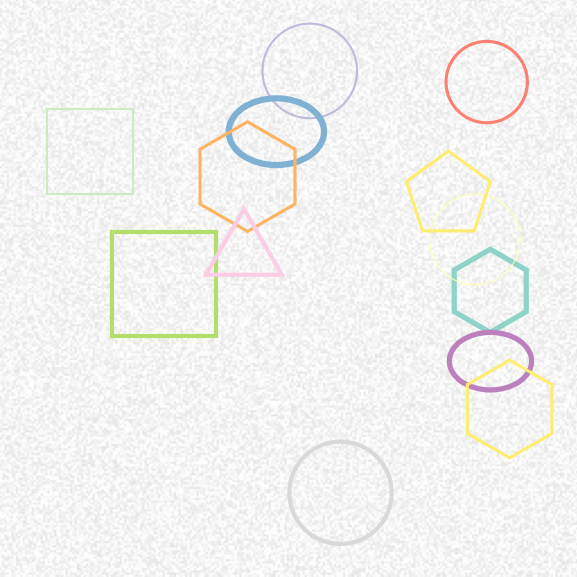[{"shape": "hexagon", "thickness": 2.5, "radius": 0.36, "center": [0.849, 0.496]}, {"shape": "circle", "thickness": 0.5, "radius": 0.39, "center": [0.822, 0.585]}, {"shape": "circle", "thickness": 1, "radius": 0.41, "center": [0.536, 0.876]}, {"shape": "circle", "thickness": 1.5, "radius": 0.35, "center": [0.843, 0.857]}, {"shape": "oval", "thickness": 3, "radius": 0.41, "center": [0.479, 0.771]}, {"shape": "hexagon", "thickness": 1.5, "radius": 0.47, "center": [0.429, 0.693]}, {"shape": "square", "thickness": 2, "radius": 0.45, "center": [0.283, 0.508]}, {"shape": "triangle", "thickness": 2, "radius": 0.38, "center": [0.422, 0.561]}, {"shape": "circle", "thickness": 2, "radius": 0.44, "center": [0.59, 0.146]}, {"shape": "oval", "thickness": 2.5, "radius": 0.36, "center": [0.849, 0.374]}, {"shape": "square", "thickness": 1, "radius": 0.37, "center": [0.156, 0.736]}, {"shape": "hexagon", "thickness": 1.5, "radius": 0.42, "center": [0.883, 0.291]}, {"shape": "pentagon", "thickness": 1.5, "radius": 0.38, "center": [0.776, 0.661]}]